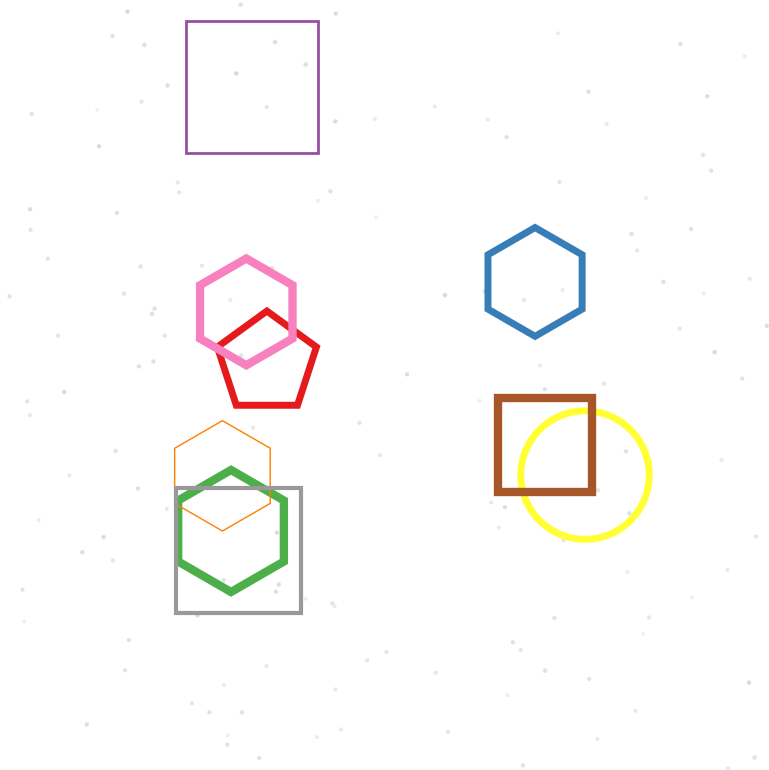[{"shape": "pentagon", "thickness": 2.5, "radius": 0.34, "center": [0.347, 0.528]}, {"shape": "hexagon", "thickness": 2.5, "radius": 0.35, "center": [0.695, 0.634]}, {"shape": "hexagon", "thickness": 3, "radius": 0.4, "center": [0.3, 0.31]}, {"shape": "square", "thickness": 1, "radius": 0.43, "center": [0.327, 0.887]}, {"shape": "hexagon", "thickness": 0.5, "radius": 0.36, "center": [0.289, 0.382]}, {"shape": "circle", "thickness": 2.5, "radius": 0.42, "center": [0.76, 0.383]}, {"shape": "square", "thickness": 3, "radius": 0.31, "center": [0.707, 0.422]}, {"shape": "hexagon", "thickness": 3, "radius": 0.35, "center": [0.32, 0.595]}, {"shape": "square", "thickness": 1.5, "radius": 0.4, "center": [0.31, 0.285]}]